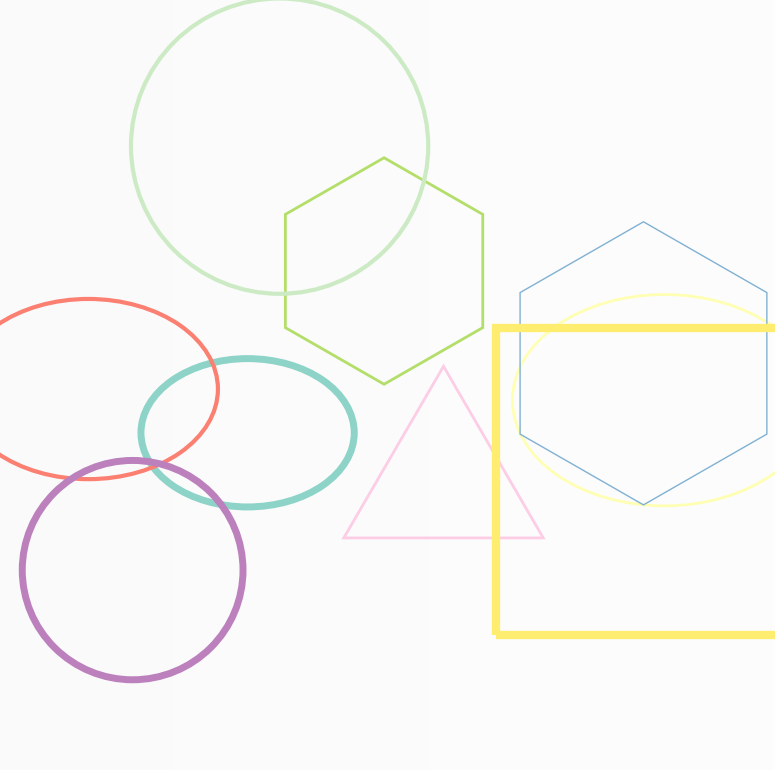[{"shape": "oval", "thickness": 2.5, "radius": 0.69, "center": [0.319, 0.438]}, {"shape": "oval", "thickness": 1, "radius": 0.98, "center": [0.857, 0.48]}, {"shape": "oval", "thickness": 1.5, "radius": 0.84, "center": [0.114, 0.495]}, {"shape": "hexagon", "thickness": 0.5, "radius": 0.92, "center": [0.83, 0.528]}, {"shape": "hexagon", "thickness": 1, "radius": 0.74, "center": [0.496, 0.648]}, {"shape": "triangle", "thickness": 1, "radius": 0.74, "center": [0.572, 0.376]}, {"shape": "circle", "thickness": 2.5, "radius": 0.71, "center": [0.171, 0.26]}, {"shape": "circle", "thickness": 1.5, "radius": 0.96, "center": [0.361, 0.81]}, {"shape": "square", "thickness": 3, "radius": 1.0, "center": [0.839, 0.375]}]